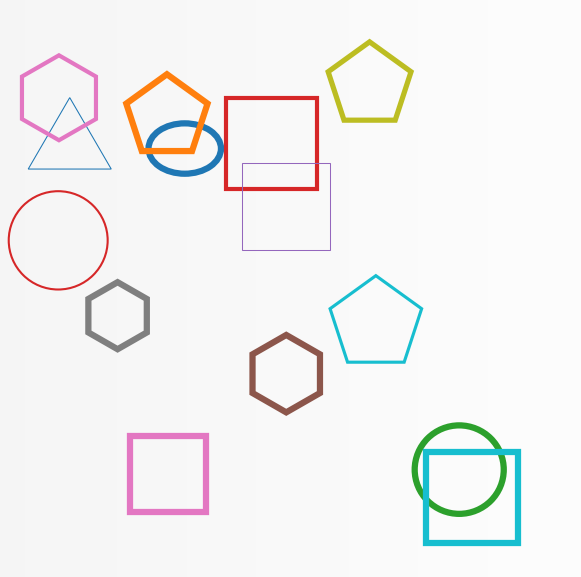[{"shape": "oval", "thickness": 3, "radius": 0.31, "center": [0.318, 0.742]}, {"shape": "triangle", "thickness": 0.5, "radius": 0.41, "center": [0.12, 0.748]}, {"shape": "pentagon", "thickness": 3, "radius": 0.37, "center": [0.287, 0.797]}, {"shape": "circle", "thickness": 3, "radius": 0.38, "center": [0.79, 0.186]}, {"shape": "circle", "thickness": 1, "radius": 0.43, "center": [0.1, 0.583]}, {"shape": "square", "thickness": 2, "radius": 0.39, "center": [0.467, 0.751]}, {"shape": "square", "thickness": 0.5, "radius": 0.38, "center": [0.492, 0.642]}, {"shape": "hexagon", "thickness": 3, "radius": 0.34, "center": [0.492, 0.352]}, {"shape": "square", "thickness": 3, "radius": 0.33, "center": [0.289, 0.179]}, {"shape": "hexagon", "thickness": 2, "radius": 0.37, "center": [0.101, 0.83]}, {"shape": "hexagon", "thickness": 3, "radius": 0.29, "center": [0.202, 0.452]}, {"shape": "pentagon", "thickness": 2.5, "radius": 0.37, "center": [0.636, 0.852]}, {"shape": "pentagon", "thickness": 1.5, "radius": 0.41, "center": [0.647, 0.439]}, {"shape": "square", "thickness": 3, "radius": 0.39, "center": [0.812, 0.138]}]